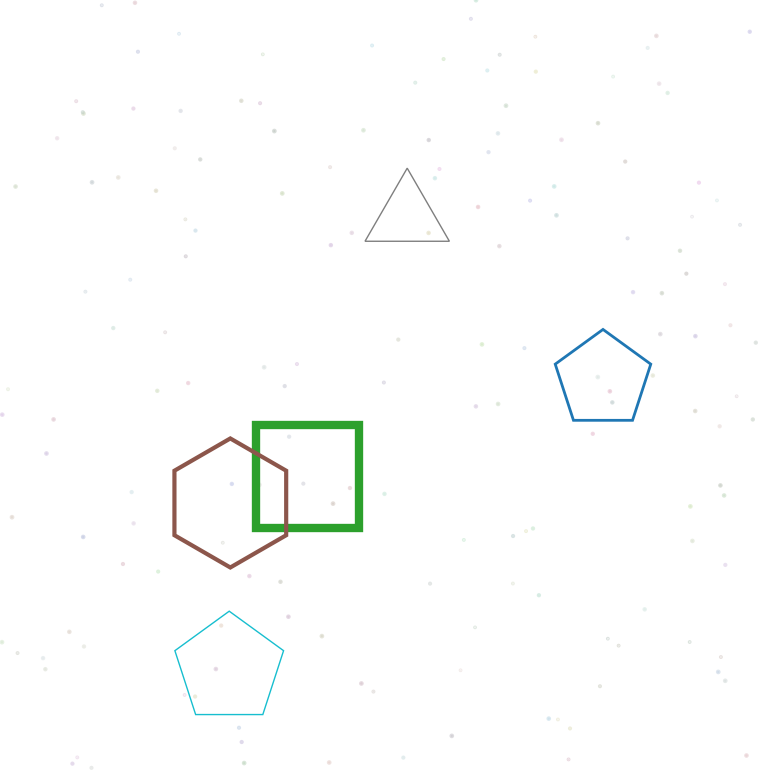[{"shape": "pentagon", "thickness": 1, "radius": 0.33, "center": [0.783, 0.507]}, {"shape": "square", "thickness": 3, "radius": 0.33, "center": [0.399, 0.381]}, {"shape": "hexagon", "thickness": 1.5, "radius": 0.42, "center": [0.299, 0.347]}, {"shape": "triangle", "thickness": 0.5, "radius": 0.32, "center": [0.529, 0.718]}, {"shape": "pentagon", "thickness": 0.5, "radius": 0.37, "center": [0.298, 0.132]}]